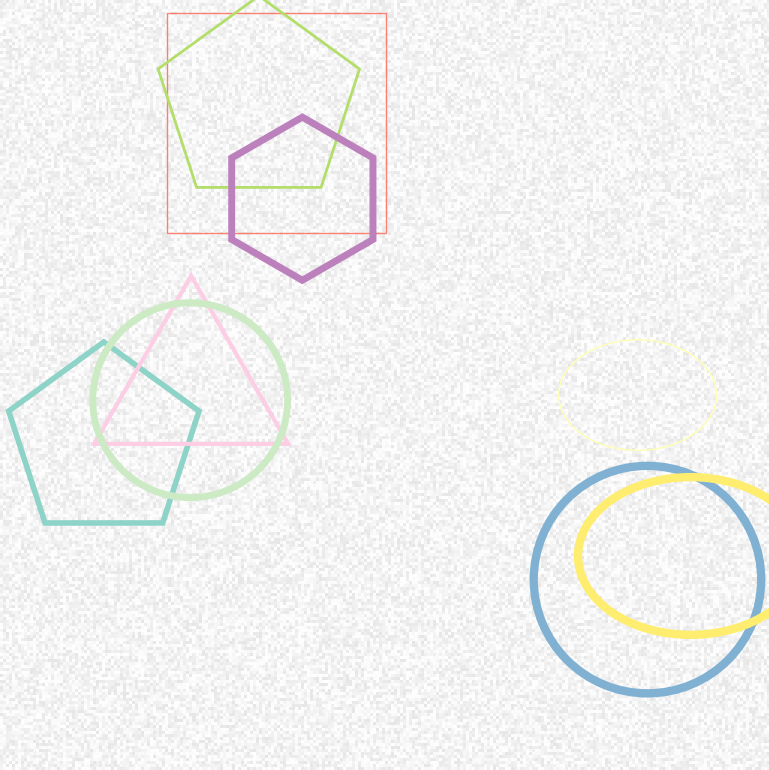[{"shape": "pentagon", "thickness": 2, "radius": 0.65, "center": [0.135, 0.426]}, {"shape": "oval", "thickness": 0.5, "radius": 0.51, "center": [0.828, 0.487]}, {"shape": "square", "thickness": 0.5, "radius": 0.71, "center": [0.359, 0.84]}, {"shape": "circle", "thickness": 3, "radius": 0.74, "center": [0.841, 0.247]}, {"shape": "pentagon", "thickness": 1, "radius": 0.69, "center": [0.336, 0.868]}, {"shape": "triangle", "thickness": 1.5, "radius": 0.73, "center": [0.248, 0.496]}, {"shape": "hexagon", "thickness": 2.5, "radius": 0.53, "center": [0.393, 0.742]}, {"shape": "circle", "thickness": 2.5, "radius": 0.63, "center": [0.247, 0.48]}, {"shape": "oval", "thickness": 3, "radius": 0.73, "center": [0.897, 0.278]}]